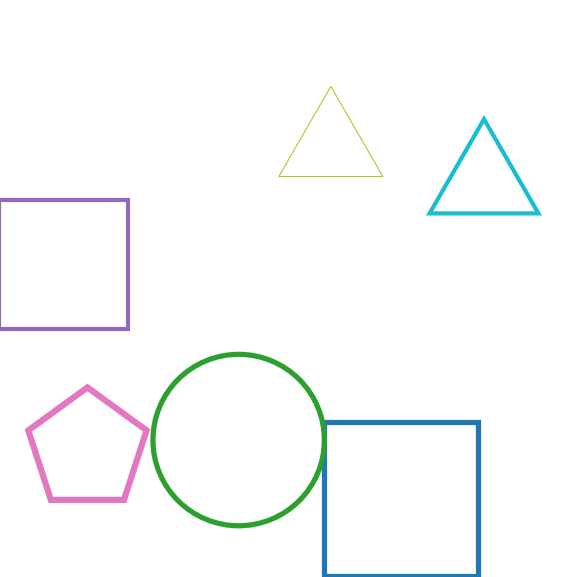[{"shape": "square", "thickness": 2.5, "radius": 0.67, "center": [0.695, 0.135]}, {"shape": "circle", "thickness": 2.5, "radius": 0.74, "center": [0.413, 0.237]}, {"shape": "square", "thickness": 2, "radius": 0.56, "center": [0.11, 0.541]}, {"shape": "pentagon", "thickness": 3, "radius": 0.54, "center": [0.151, 0.221]}, {"shape": "triangle", "thickness": 0.5, "radius": 0.52, "center": [0.573, 0.745]}, {"shape": "triangle", "thickness": 2, "radius": 0.54, "center": [0.838, 0.684]}]